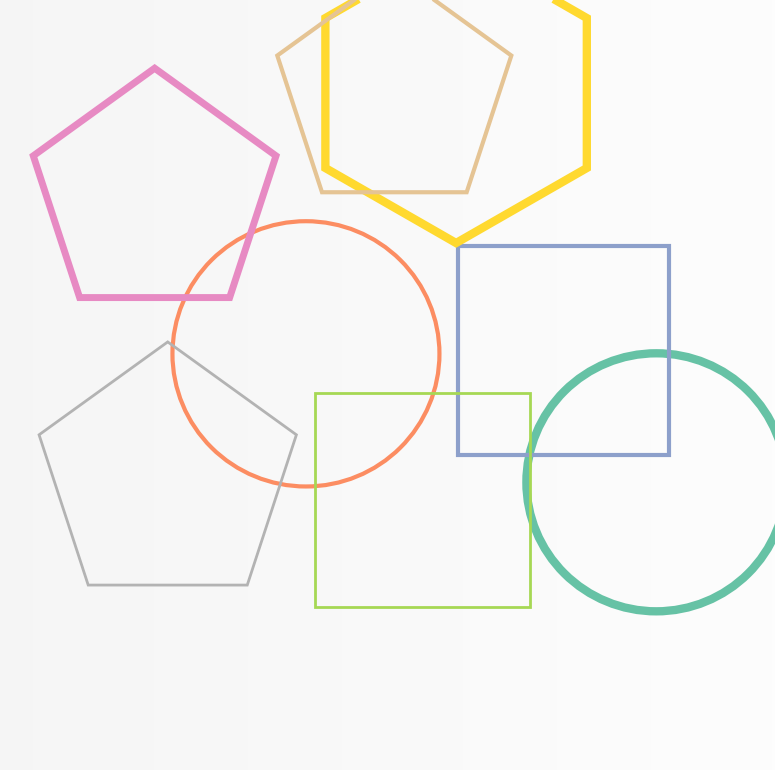[{"shape": "circle", "thickness": 3, "radius": 0.84, "center": [0.847, 0.374]}, {"shape": "circle", "thickness": 1.5, "radius": 0.86, "center": [0.395, 0.54]}, {"shape": "square", "thickness": 1.5, "radius": 0.68, "center": [0.727, 0.545]}, {"shape": "pentagon", "thickness": 2.5, "radius": 0.82, "center": [0.2, 0.747]}, {"shape": "square", "thickness": 1, "radius": 0.69, "center": [0.545, 0.35]}, {"shape": "hexagon", "thickness": 3, "radius": 0.97, "center": [0.589, 0.879]}, {"shape": "pentagon", "thickness": 1.5, "radius": 0.79, "center": [0.509, 0.879]}, {"shape": "pentagon", "thickness": 1, "radius": 0.87, "center": [0.216, 0.381]}]